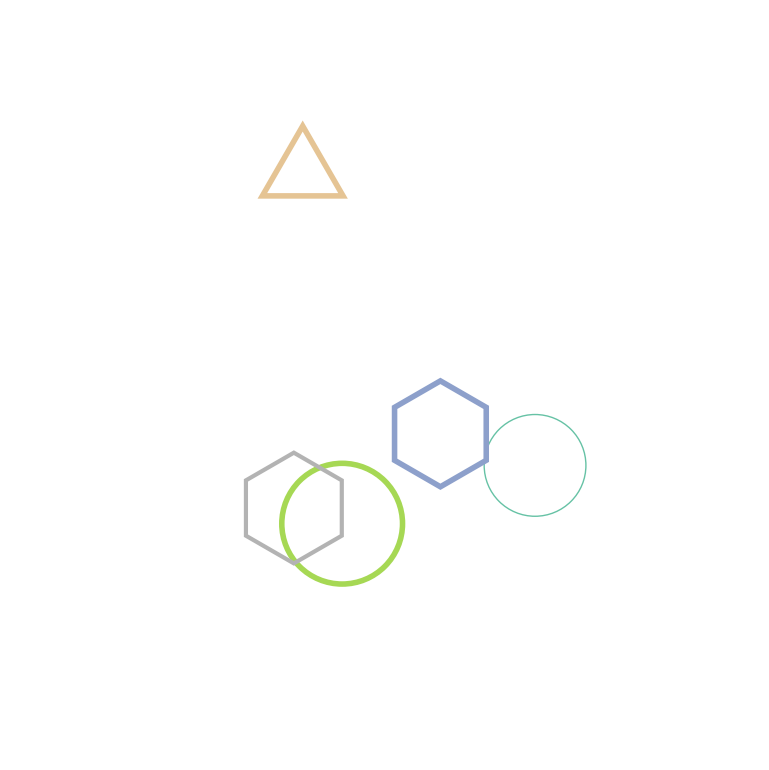[{"shape": "circle", "thickness": 0.5, "radius": 0.33, "center": [0.695, 0.396]}, {"shape": "hexagon", "thickness": 2, "radius": 0.34, "center": [0.572, 0.437]}, {"shape": "circle", "thickness": 2, "radius": 0.39, "center": [0.444, 0.32]}, {"shape": "triangle", "thickness": 2, "radius": 0.3, "center": [0.393, 0.776]}, {"shape": "hexagon", "thickness": 1.5, "radius": 0.36, "center": [0.382, 0.34]}]